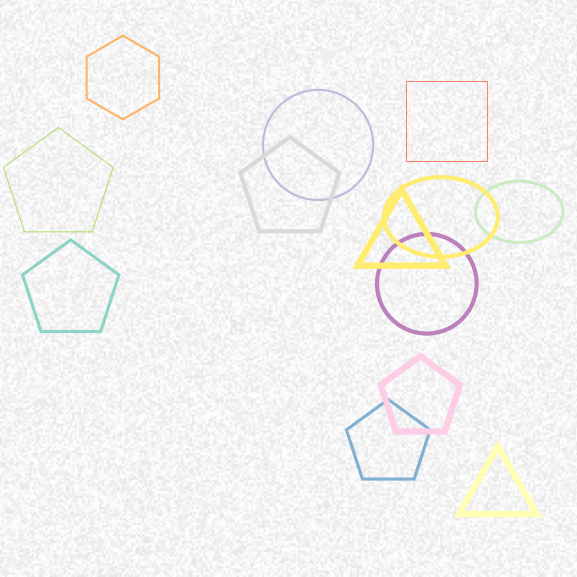[{"shape": "pentagon", "thickness": 1.5, "radius": 0.44, "center": [0.123, 0.496]}, {"shape": "triangle", "thickness": 3, "radius": 0.39, "center": [0.862, 0.148]}, {"shape": "circle", "thickness": 1, "radius": 0.48, "center": [0.551, 0.748]}, {"shape": "square", "thickness": 0.5, "radius": 0.35, "center": [0.774, 0.79]}, {"shape": "pentagon", "thickness": 1.5, "radius": 0.38, "center": [0.672, 0.231]}, {"shape": "hexagon", "thickness": 1, "radius": 0.36, "center": [0.213, 0.865]}, {"shape": "pentagon", "thickness": 0.5, "radius": 0.5, "center": [0.101, 0.679]}, {"shape": "pentagon", "thickness": 3, "radius": 0.36, "center": [0.728, 0.31]}, {"shape": "pentagon", "thickness": 2, "radius": 0.45, "center": [0.502, 0.672]}, {"shape": "circle", "thickness": 2, "radius": 0.43, "center": [0.739, 0.508]}, {"shape": "oval", "thickness": 1.5, "radius": 0.38, "center": [0.899, 0.632]}, {"shape": "oval", "thickness": 2, "radius": 0.49, "center": [0.763, 0.623]}, {"shape": "triangle", "thickness": 3, "radius": 0.44, "center": [0.695, 0.583]}]